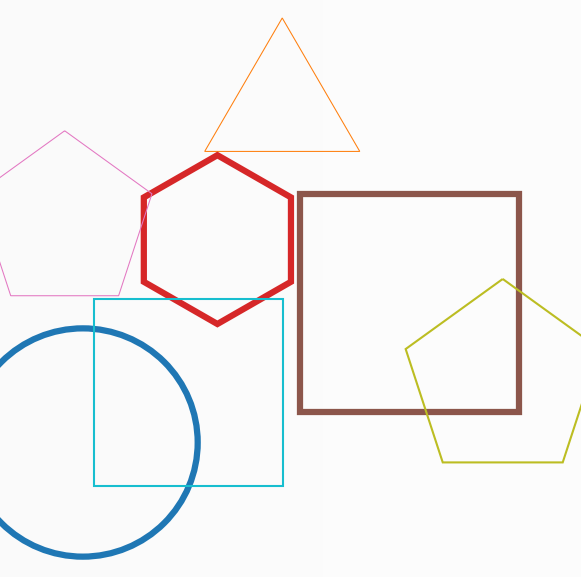[{"shape": "circle", "thickness": 3, "radius": 0.99, "center": [0.142, 0.233]}, {"shape": "triangle", "thickness": 0.5, "radius": 0.77, "center": [0.486, 0.814]}, {"shape": "hexagon", "thickness": 3, "radius": 0.73, "center": [0.374, 0.584]}, {"shape": "square", "thickness": 3, "radius": 0.94, "center": [0.704, 0.474]}, {"shape": "pentagon", "thickness": 0.5, "radius": 0.79, "center": [0.111, 0.615]}, {"shape": "pentagon", "thickness": 1, "radius": 0.88, "center": [0.865, 0.34]}, {"shape": "square", "thickness": 1, "radius": 0.81, "center": [0.324, 0.32]}]